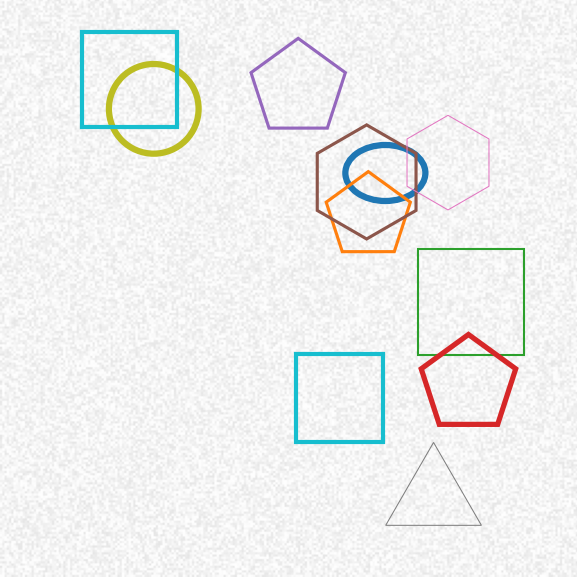[{"shape": "oval", "thickness": 3, "radius": 0.35, "center": [0.667, 0.7]}, {"shape": "pentagon", "thickness": 1.5, "radius": 0.38, "center": [0.638, 0.625]}, {"shape": "square", "thickness": 1, "radius": 0.46, "center": [0.815, 0.476]}, {"shape": "pentagon", "thickness": 2.5, "radius": 0.43, "center": [0.811, 0.334]}, {"shape": "pentagon", "thickness": 1.5, "radius": 0.43, "center": [0.516, 0.847]}, {"shape": "hexagon", "thickness": 1.5, "radius": 0.49, "center": [0.635, 0.684]}, {"shape": "hexagon", "thickness": 0.5, "radius": 0.41, "center": [0.776, 0.718]}, {"shape": "triangle", "thickness": 0.5, "radius": 0.48, "center": [0.751, 0.137]}, {"shape": "circle", "thickness": 3, "radius": 0.39, "center": [0.266, 0.811]}, {"shape": "square", "thickness": 2, "radius": 0.41, "center": [0.224, 0.861]}, {"shape": "square", "thickness": 2, "radius": 0.38, "center": [0.588, 0.31]}]